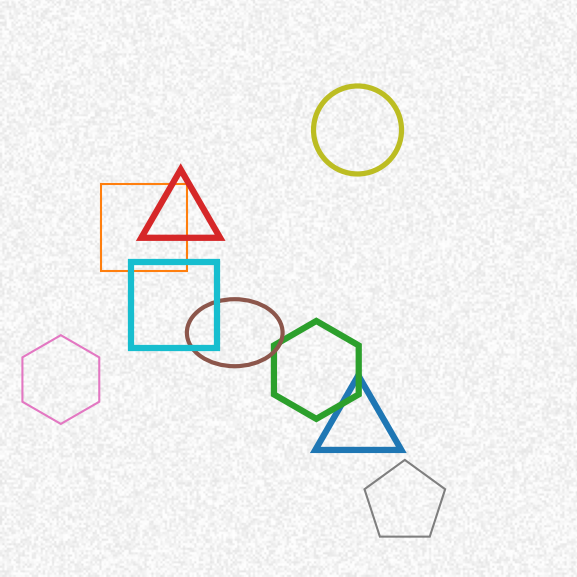[{"shape": "triangle", "thickness": 3, "radius": 0.43, "center": [0.62, 0.263]}, {"shape": "square", "thickness": 1, "radius": 0.38, "center": [0.25, 0.605]}, {"shape": "hexagon", "thickness": 3, "radius": 0.42, "center": [0.548, 0.359]}, {"shape": "triangle", "thickness": 3, "radius": 0.39, "center": [0.313, 0.627]}, {"shape": "oval", "thickness": 2, "radius": 0.41, "center": [0.406, 0.423]}, {"shape": "hexagon", "thickness": 1, "radius": 0.38, "center": [0.105, 0.342]}, {"shape": "pentagon", "thickness": 1, "radius": 0.37, "center": [0.701, 0.129]}, {"shape": "circle", "thickness": 2.5, "radius": 0.38, "center": [0.619, 0.774]}, {"shape": "square", "thickness": 3, "radius": 0.37, "center": [0.302, 0.471]}]